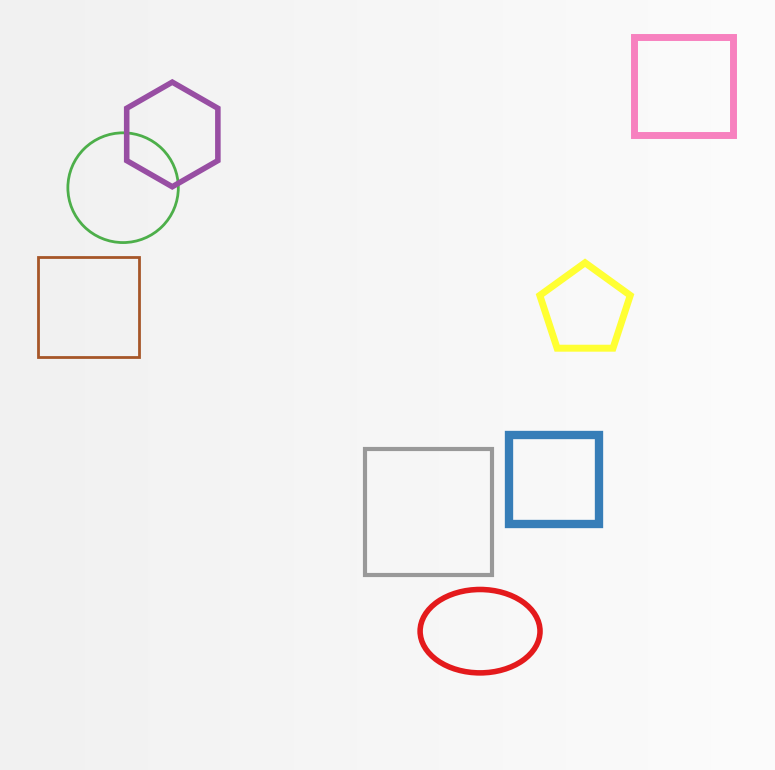[{"shape": "oval", "thickness": 2, "radius": 0.39, "center": [0.619, 0.18]}, {"shape": "square", "thickness": 3, "radius": 0.29, "center": [0.715, 0.377]}, {"shape": "circle", "thickness": 1, "radius": 0.36, "center": [0.159, 0.756]}, {"shape": "hexagon", "thickness": 2, "radius": 0.34, "center": [0.222, 0.825]}, {"shape": "pentagon", "thickness": 2.5, "radius": 0.31, "center": [0.755, 0.597]}, {"shape": "square", "thickness": 1, "radius": 0.33, "center": [0.114, 0.601]}, {"shape": "square", "thickness": 2.5, "radius": 0.32, "center": [0.882, 0.889]}, {"shape": "square", "thickness": 1.5, "radius": 0.41, "center": [0.553, 0.335]}]